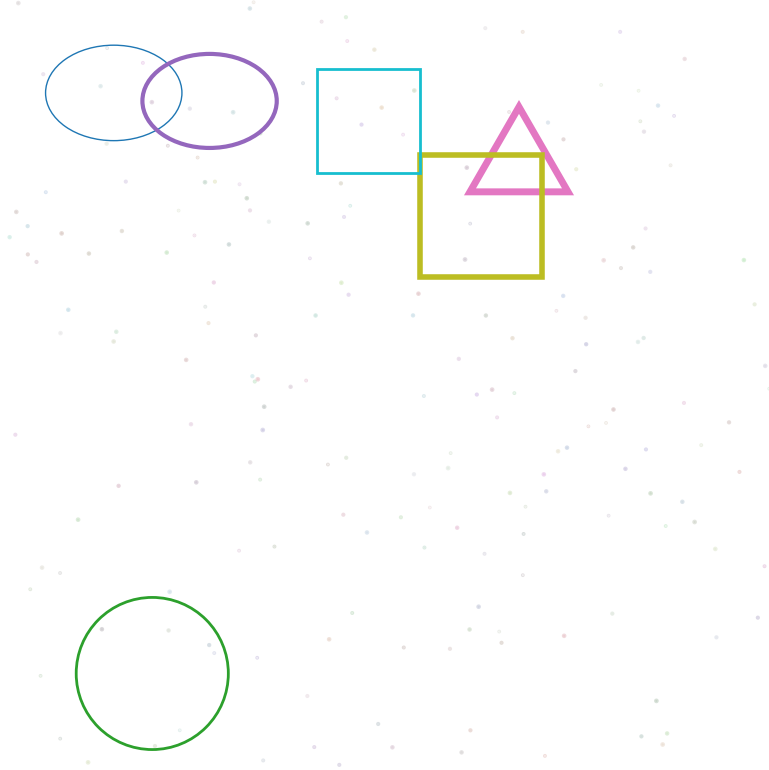[{"shape": "oval", "thickness": 0.5, "radius": 0.44, "center": [0.148, 0.879]}, {"shape": "circle", "thickness": 1, "radius": 0.49, "center": [0.198, 0.125]}, {"shape": "oval", "thickness": 1.5, "radius": 0.44, "center": [0.272, 0.869]}, {"shape": "triangle", "thickness": 2.5, "radius": 0.37, "center": [0.674, 0.788]}, {"shape": "square", "thickness": 2, "radius": 0.4, "center": [0.624, 0.719]}, {"shape": "square", "thickness": 1, "radius": 0.34, "center": [0.478, 0.843]}]